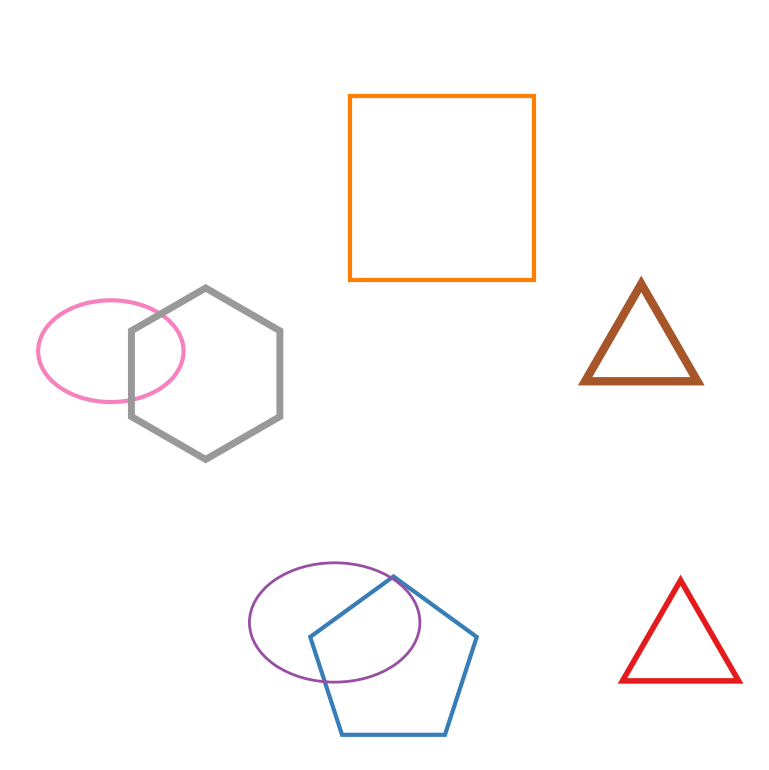[{"shape": "triangle", "thickness": 2, "radius": 0.44, "center": [0.884, 0.159]}, {"shape": "pentagon", "thickness": 1.5, "radius": 0.57, "center": [0.511, 0.138]}, {"shape": "oval", "thickness": 1, "radius": 0.55, "center": [0.435, 0.192]}, {"shape": "square", "thickness": 1.5, "radius": 0.6, "center": [0.574, 0.755]}, {"shape": "triangle", "thickness": 3, "radius": 0.42, "center": [0.833, 0.547]}, {"shape": "oval", "thickness": 1.5, "radius": 0.47, "center": [0.144, 0.544]}, {"shape": "hexagon", "thickness": 2.5, "radius": 0.56, "center": [0.267, 0.515]}]